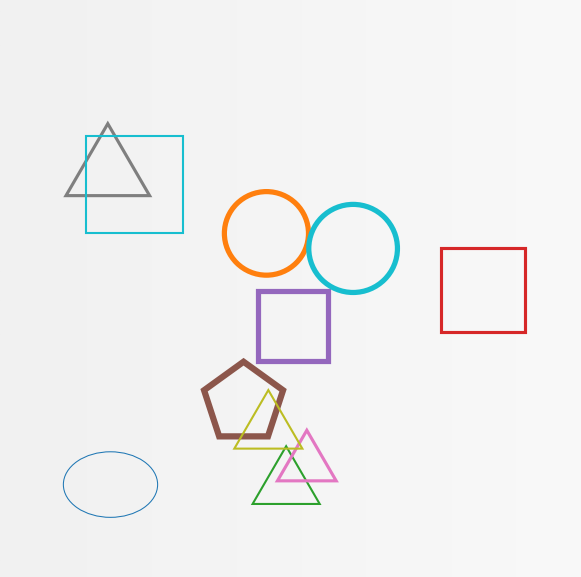[{"shape": "oval", "thickness": 0.5, "radius": 0.41, "center": [0.19, 0.16]}, {"shape": "circle", "thickness": 2.5, "radius": 0.36, "center": [0.458, 0.595]}, {"shape": "triangle", "thickness": 1, "radius": 0.33, "center": [0.492, 0.16]}, {"shape": "square", "thickness": 1.5, "radius": 0.36, "center": [0.831, 0.497]}, {"shape": "square", "thickness": 2.5, "radius": 0.3, "center": [0.505, 0.435]}, {"shape": "pentagon", "thickness": 3, "radius": 0.36, "center": [0.419, 0.301]}, {"shape": "triangle", "thickness": 1.5, "radius": 0.29, "center": [0.528, 0.196]}, {"shape": "triangle", "thickness": 1.5, "radius": 0.42, "center": [0.185, 0.702]}, {"shape": "triangle", "thickness": 1, "radius": 0.34, "center": [0.462, 0.256]}, {"shape": "square", "thickness": 1, "radius": 0.42, "center": [0.231, 0.68]}, {"shape": "circle", "thickness": 2.5, "radius": 0.38, "center": [0.608, 0.569]}]